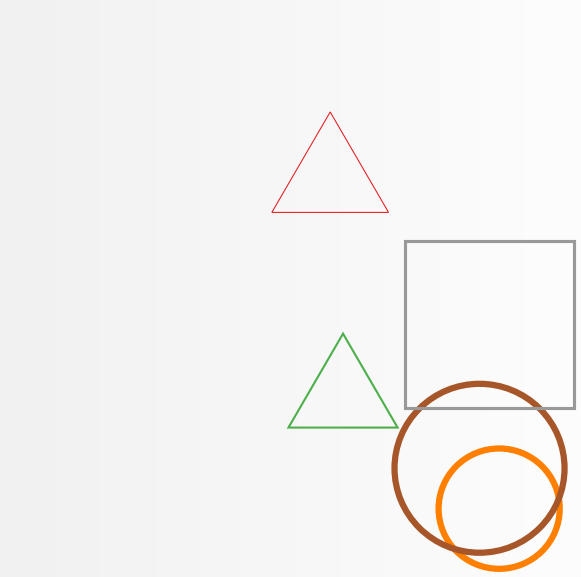[{"shape": "triangle", "thickness": 0.5, "radius": 0.58, "center": [0.568, 0.689]}, {"shape": "triangle", "thickness": 1, "radius": 0.54, "center": [0.59, 0.313]}, {"shape": "circle", "thickness": 3, "radius": 0.52, "center": [0.859, 0.118]}, {"shape": "circle", "thickness": 3, "radius": 0.73, "center": [0.825, 0.188]}, {"shape": "square", "thickness": 1.5, "radius": 0.72, "center": [0.842, 0.437]}]